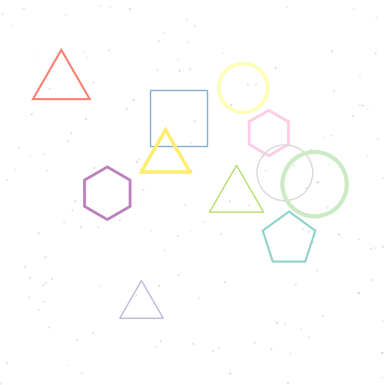[{"shape": "pentagon", "thickness": 1.5, "radius": 0.36, "center": [0.751, 0.379]}, {"shape": "circle", "thickness": 2.5, "radius": 0.32, "center": [0.632, 0.772]}, {"shape": "triangle", "thickness": 1, "radius": 0.33, "center": [0.368, 0.206]}, {"shape": "triangle", "thickness": 1.5, "radius": 0.43, "center": [0.159, 0.785]}, {"shape": "square", "thickness": 1, "radius": 0.37, "center": [0.465, 0.693]}, {"shape": "triangle", "thickness": 1, "radius": 0.41, "center": [0.614, 0.489]}, {"shape": "hexagon", "thickness": 2, "radius": 0.29, "center": [0.698, 0.654]}, {"shape": "circle", "thickness": 1, "radius": 0.36, "center": [0.74, 0.551]}, {"shape": "hexagon", "thickness": 2, "radius": 0.34, "center": [0.279, 0.498]}, {"shape": "circle", "thickness": 3, "radius": 0.42, "center": [0.817, 0.522]}, {"shape": "triangle", "thickness": 2.5, "radius": 0.37, "center": [0.43, 0.59]}]